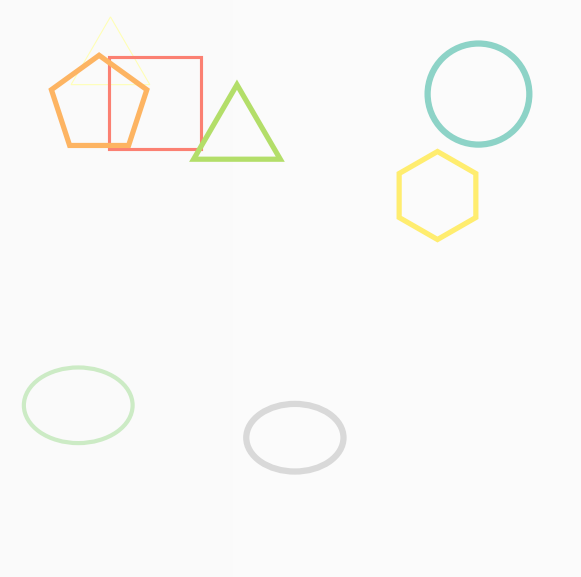[{"shape": "circle", "thickness": 3, "radius": 0.44, "center": [0.823, 0.836]}, {"shape": "triangle", "thickness": 0.5, "radius": 0.39, "center": [0.19, 0.892]}, {"shape": "square", "thickness": 1.5, "radius": 0.4, "center": [0.267, 0.821]}, {"shape": "pentagon", "thickness": 2.5, "radius": 0.43, "center": [0.171, 0.817]}, {"shape": "triangle", "thickness": 2.5, "radius": 0.43, "center": [0.408, 0.766]}, {"shape": "oval", "thickness": 3, "radius": 0.42, "center": [0.507, 0.241]}, {"shape": "oval", "thickness": 2, "radius": 0.47, "center": [0.135, 0.297]}, {"shape": "hexagon", "thickness": 2.5, "radius": 0.38, "center": [0.753, 0.661]}]